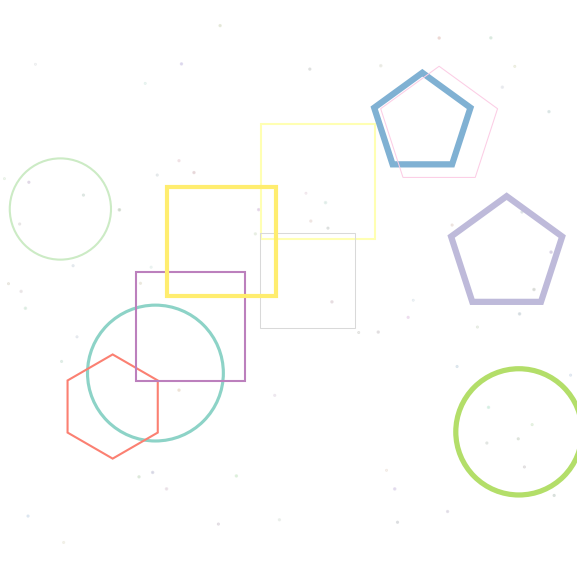[{"shape": "circle", "thickness": 1.5, "radius": 0.59, "center": [0.269, 0.353]}, {"shape": "square", "thickness": 1, "radius": 0.5, "center": [0.551, 0.685]}, {"shape": "pentagon", "thickness": 3, "radius": 0.51, "center": [0.877, 0.558]}, {"shape": "hexagon", "thickness": 1, "radius": 0.45, "center": [0.195, 0.295]}, {"shape": "pentagon", "thickness": 3, "radius": 0.44, "center": [0.731, 0.785]}, {"shape": "circle", "thickness": 2.5, "radius": 0.55, "center": [0.899, 0.251]}, {"shape": "pentagon", "thickness": 0.5, "radius": 0.53, "center": [0.76, 0.778]}, {"shape": "square", "thickness": 0.5, "radius": 0.41, "center": [0.533, 0.513]}, {"shape": "square", "thickness": 1, "radius": 0.47, "center": [0.33, 0.434]}, {"shape": "circle", "thickness": 1, "radius": 0.44, "center": [0.105, 0.637]}, {"shape": "square", "thickness": 2, "radius": 0.47, "center": [0.384, 0.581]}]